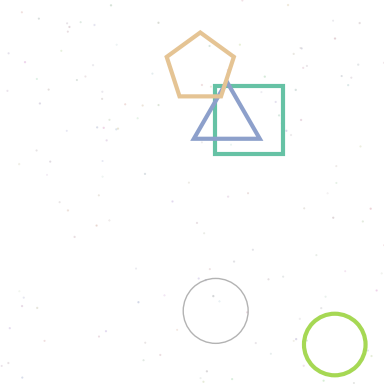[{"shape": "square", "thickness": 3, "radius": 0.44, "center": [0.647, 0.689]}, {"shape": "triangle", "thickness": 3, "radius": 0.49, "center": [0.589, 0.689]}, {"shape": "circle", "thickness": 3, "radius": 0.4, "center": [0.87, 0.105]}, {"shape": "pentagon", "thickness": 3, "radius": 0.46, "center": [0.52, 0.824]}, {"shape": "circle", "thickness": 1, "radius": 0.42, "center": [0.56, 0.192]}]